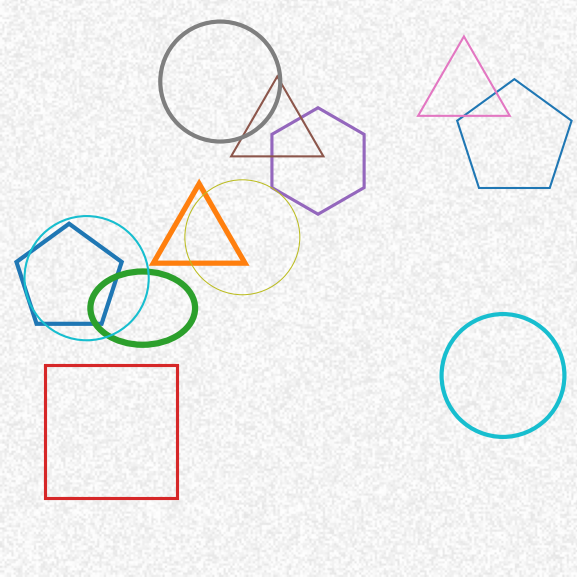[{"shape": "pentagon", "thickness": 2, "radius": 0.48, "center": [0.12, 0.516]}, {"shape": "pentagon", "thickness": 1, "radius": 0.52, "center": [0.891, 0.758]}, {"shape": "triangle", "thickness": 2.5, "radius": 0.46, "center": [0.345, 0.589]}, {"shape": "oval", "thickness": 3, "radius": 0.45, "center": [0.247, 0.466]}, {"shape": "square", "thickness": 1.5, "radius": 0.57, "center": [0.192, 0.252]}, {"shape": "hexagon", "thickness": 1.5, "radius": 0.46, "center": [0.551, 0.72]}, {"shape": "triangle", "thickness": 1, "radius": 0.46, "center": [0.48, 0.774]}, {"shape": "triangle", "thickness": 1, "radius": 0.46, "center": [0.803, 0.844]}, {"shape": "circle", "thickness": 2, "radius": 0.52, "center": [0.381, 0.858]}, {"shape": "circle", "thickness": 0.5, "radius": 0.5, "center": [0.42, 0.588]}, {"shape": "circle", "thickness": 2, "radius": 0.53, "center": [0.871, 0.349]}, {"shape": "circle", "thickness": 1, "radius": 0.54, "center": [0.15, 0.517]}]